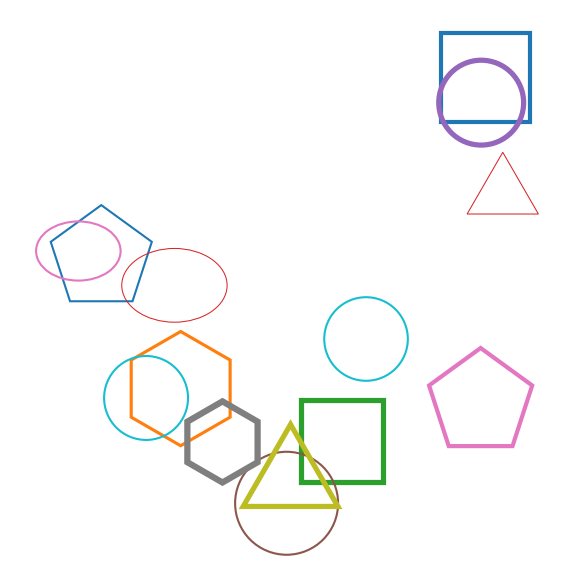[{"shape": "square", "thickness": 2, "radius": 0.38, "center": [0.841, 0.865]}, {"shape": "pentagon", "thickness": 1, "radius": 0.46, "center": [0.175, 0.552]}, {"shape": "hexagon", "thickness": 1.5, "radius": 0.49, "center": [0.313, 0.326]}, {"shape": "square", "thickness": 2.5, "radius": 0.35, "center": [0.592, 0.236]}, {"shape": "triangle", "thickness": 0.5, "radius": 0.36, "center": [0.871, 0.664]}, {"shape": "oval", "thickness": 0.5, "radius": 0.46, "center": [0.302, 0.505]}, {"shape": "circle", "thickness": 2.5, "radius": 0.37, "center": [0.833, 0.821]}, {"shape": "circle", "thickness": 1, "radius": 0.45, "center": [0.496, 0.128]}, {"shape": "pentagon", "thickness": 2, "radius": 0.47, "center": [0.832, 0.303]}, {"shape": "oval", "thickness": 1, "radius": 0.37, "center": [0.136, 0.564]}, {"shape": "hexagon", "thickness": 3, "radius": 0.35, "center": [0.385, 0.234]}, {"shape": "triangle", "thickness": 2.5, "radius": 0.47, "center": [0.503, 0.17]}, {"shape": "circle", "thickness": 1, "radius": 0.36, "center": [0.253, 0.31]}, {"shape": "circle", "thickness": 1, "radius": 0.36, "center": [0.634, 0.412]}]